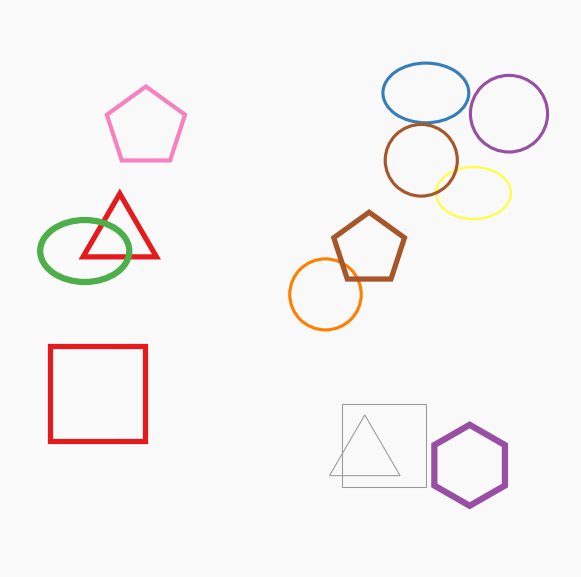[{"shape": "square", "thickness": 2.5, "radius": 0.41, "center": [0.168, 0.318]}, {"shape": "triangle", "thickness": 2.5, "radius": 0.36, "center": [0.206, 0.591]}, {"shape": "oval", "thickness": 1.5, "radius": 0.37, "center": [0.733, 0.838]}, {"shape": "oval", "thickness": 3, "radius": 0.38, "center": [0.146, 0.564]}, {"shape": "hexagon", "thickness": 3, "radius": 0.35, "center": [0.808, 0.193]}, {"shape": "circle", "thickness": 1.5, "radius": 0.33, "center": [0.876, 0.802]}, {"shape": "circle", "thickness": 1.5, "radius": 0.31, "center": [0.56, 0.489]}, {"shape": "oval", "thickness": 1, "radius": 0.32, "center": [0.815, 0.665]}, {"shape": "pentagon", "thickness": 2.5, "radius": 0.32, "center": [0.635, 0.568]}, {"shape": "circle", "thickness": 1.5, "radius": 0.31, "center": [0.725, 0.722]}, {"shape": "pentagon", "thickness": 2, "radius": 0.35, "center": [0.251, 0.779]}, {"shape": "square", "thickness": 0.5, "radius": 0.36, "center": [0.661, 0.228]}, {"shape": "triangle", "thickness": 0.5, "radius": 0.35, "center": [0.628, 0.211]}]